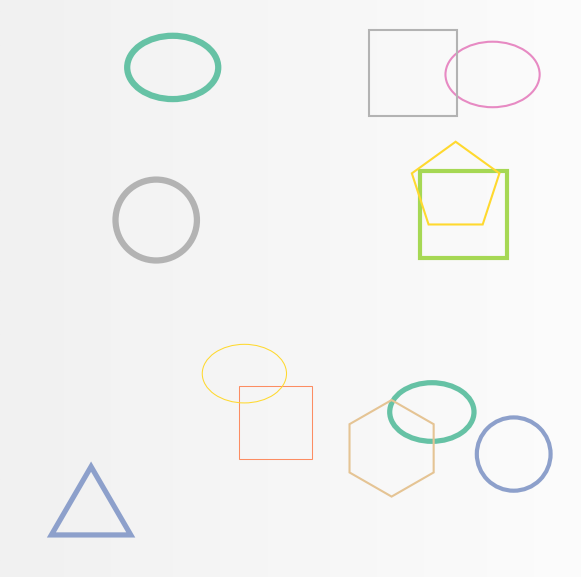[{"shape": "oval", "thickness": 3, "radius": 0.39, "center": [0.297, 0.882]}, {"shape": "oval", "thickness": 2.5, "radius": 0.36, "center": [0.743, 0.286]}, {"shape": "square", "thickness": 0.5, "radius": 0.31, "center": [0.474, 0.268]}, {"shape": "circle", "thickness": 2, "radius": 0.32, "center": [0.884, 0.213]}, {"shape": "triangle", "thickness": 2.5, "radius": 0.39, "center": [0.157, 0.112]}, {"shape": "oval", "thickness": 1, "radius": 0.41, "center": [0.847, 0.87]}, {"shape": "square", "thickness": 2, "radius": 0.38, "center": [0.797, 0.627]}, {"shape": "oval", "thickness": 0.5, "radius": 0.36, "center": [0.42, 0.352]}, {"shape": "pentagon", "thickness": 1, "radius": 0.4, "center": [0.784, 0.674]}, {"shape": "hexagon", "thickness": 1, "radius": 0.42, "center": [0.674, 0.223]}, {"shape": "circle", "thickness": 3, "radius": 0.35, "center": [0.269, 0.618]}, {"shape": "square", "thickness": 1, "radius": 0.37, "center": [0.711, 0.873]}]